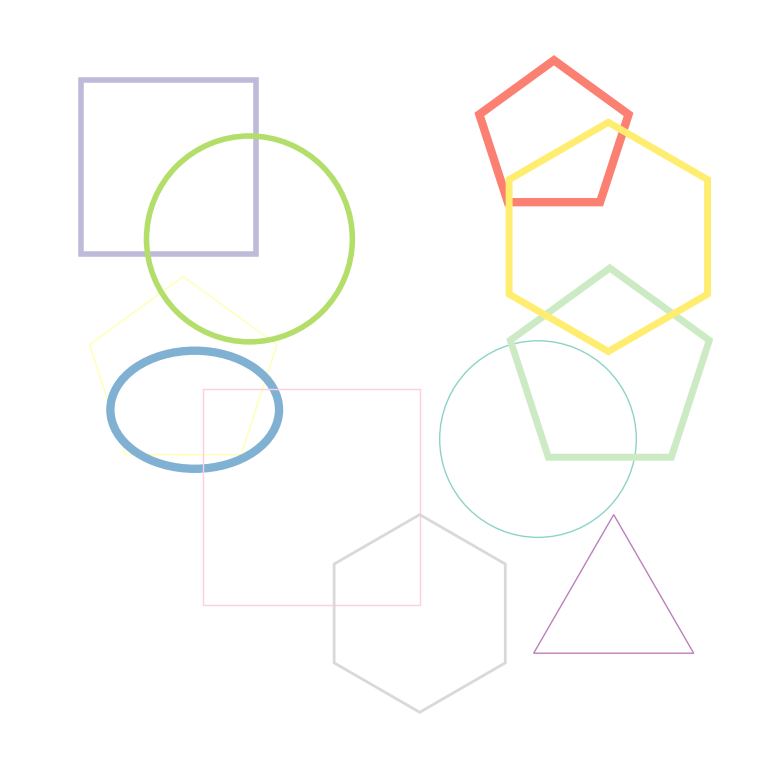[{"shape": "circle", "thickness": 0.5, "radius": 0.64, "center": [0.699, 0.43]}, {"shape": "pentagon", "thickness": 0.5, "radius": 0.64, "center": [0.238, 0.513]}, {"shape": "square", "thickness": 2, "radius": 0.57, "center": [0.218, 0.783]}, {"shape": "pentagon", "thickness": 3, "radius": 0.51, "center": [0.719, 0.82]}, {"shape": "oval", "thickness": 3, "radius": 0.55, "center": [0.253, 0.468]}, {"shape": "circle", "thickness": 2, "radius": 0.67, "center": [0.324, 0.69]}, {"shape": "square", "thickness": 0.5, "radius": 0.7, "center": [0.405, 0.354]}, {"shape": "hexagon", "thickness": 1, "radius": 0.64, "center": [0.545, 0.203]}, {"shape": "triangle", "thickness": 0.5, "radius": 0.6, "center": [0.797, 0.212]}, {"shape": "pentagon", "thickness": 2.5, "radius": 0.68, "center": [0.792, 0.516]}, {"shape": "hexagon", "thickness": 2.5, "radius": 0.74, "center": [0.79, 0.692]}]